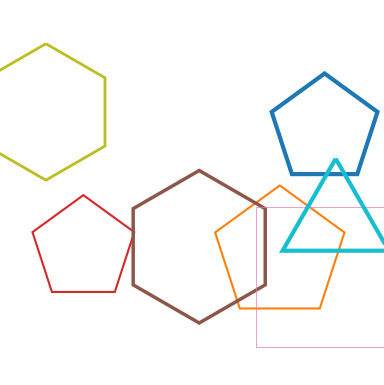[{"shape": "pentagon", "thickness": 3, "radius": 0.72, "center": [0.843, 0.665]}, {"shape": "pentagon", "thickness": 1.5, "radius": 0.88, "center": [0.727, 0.342]}, {"shape": "pentagon", "thickness": 1.5, "radius": 0.69, "center": [0.217, 0.354]}, {"shape": "hexagon", "thickness": 2.5, "radius": 0.99, "center": [0.517, 0.359]}, {"shape": "square", "thickness": 0.5, "radius": 0.91, "center": [0.847, 0.281]}, {"shape": "hexagon", "thickness": 2, "radius": 0.89, "center": [0.119, 0.709]}, {"shape": "triangle", "thickness": 3, "radius": 0.8, "center": [0.872, 0.428]}]